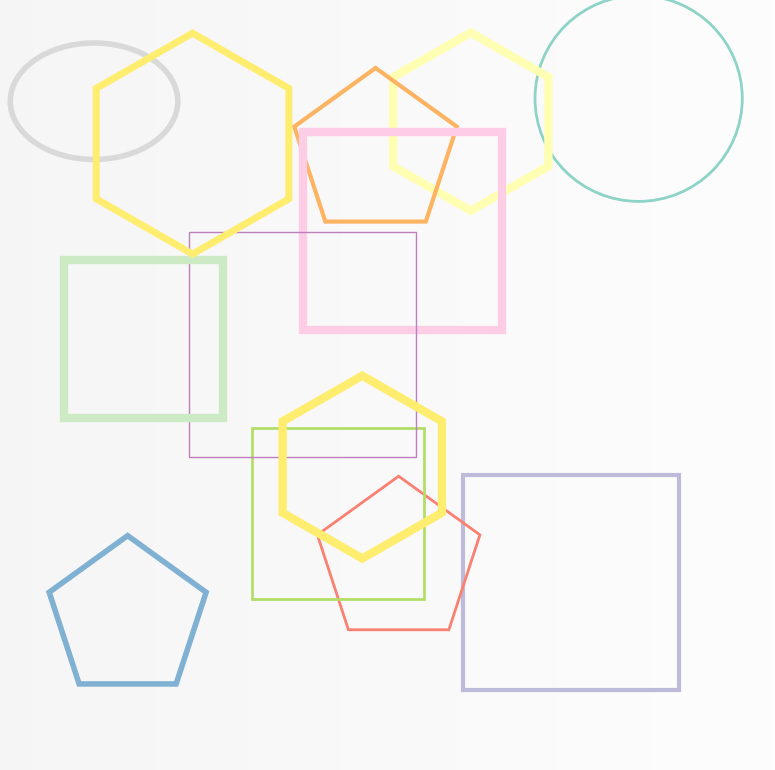[{"shape": "circle", "thickness": 1, "radius": 0.67, "center": [0.824, 0.872]}, {"shape": "hexagon", "thickness": 3, "radius": 0.58, "center": [0.607, 0.842]}, {"shape": "square", "thickness": 1.5, "radius": 0.7, "center": [0.737, 0.244]}, {"shape": "pentagon", "thickness": 1, "radius": 0.55, "center": [0.514, 0.271]}, {"shape": "pentagon", "thickness": 2, "radius": 0.53, "center": [0.165, 0.198]}, {"shape": "pentagon", "thickness": 1.5, "radius": 0.55, "center": [0.485, 0.801]}, {"shape": "square", "thickness": 1, "radius": 0.55, "center": [0.436, 0.333]}, {"shape": "square", "thickness": 3, "radius": 0.64, "center": [0.519, 0.7]}, {"shape": "oval", "thickness": 2, "radius": 0.54, "center": [0.121, 0.869]}, {"shape": "square", "thickness": 0.5, "radius": 0.73, "center": [0.39, 0.553]}, {"shape": "square", "thickness": 3, "radius": 0.51, "center": [0.185, 0.56]}, {"shape": "hexagon", "thickness": 3, "radius": 0.59, "center": [0.467, 0.393]}, {"shape": "hexagon", "thickness": 2.5, "radius": 0.72, "center": [0.248, 0.814]}]